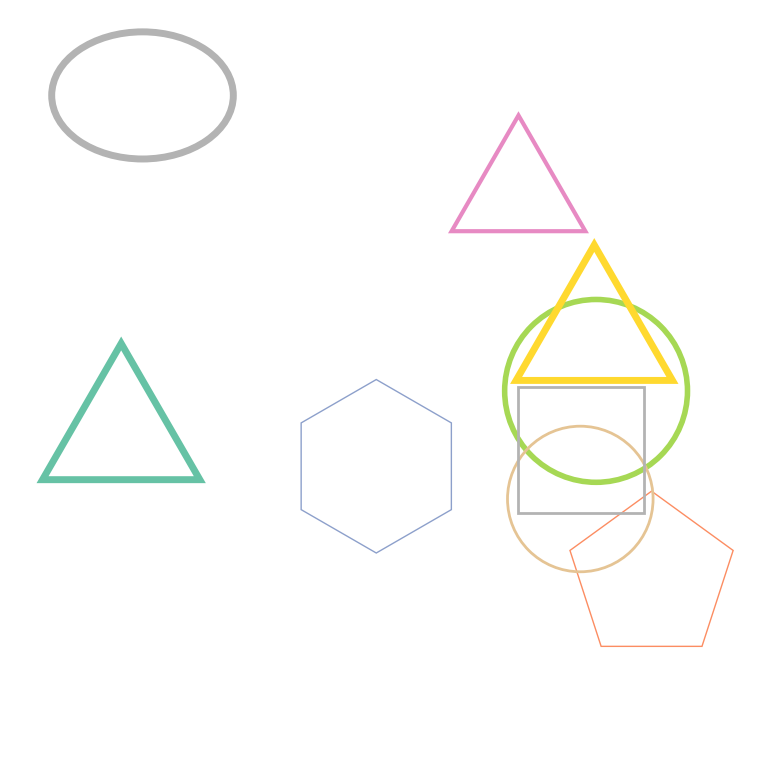[{"shape": "triangle", "thickness": 2.5, "radius": 0.59, "center": [0.157, 0.436]}, {"shape": "pentagon", "thickness": 0.5, "radius": 0.56, "center": [0.846, 0.251]}, {"shape": "hexagon", "thickness": 0.5, "radius": 0.56, "center": [0.489, 0.394]}, {"shape": "triangle", "thickness": 1.5, "radius": 0.5, "center": [0.673, 0.75]}, {"shape": "circle", "thickness": 2, "radius": 0.59, "center": [0.774, 0.492]}, {"shape": "triangle", "thickness": 2.5, "radius": 0.59, "center": [0.772, 0.565]}, {"shape": "circle", "thickness": 1, "radius": 0.47, "center": [0.754, 0.352]}, {"shape": "oval", "thickness": 2.5, "radius": 0.59, "center": [0.185, 0.876]}, {"shape": "square", "thickness": 1, "radius": 0.41, "center": [0.754, 0.416]}]